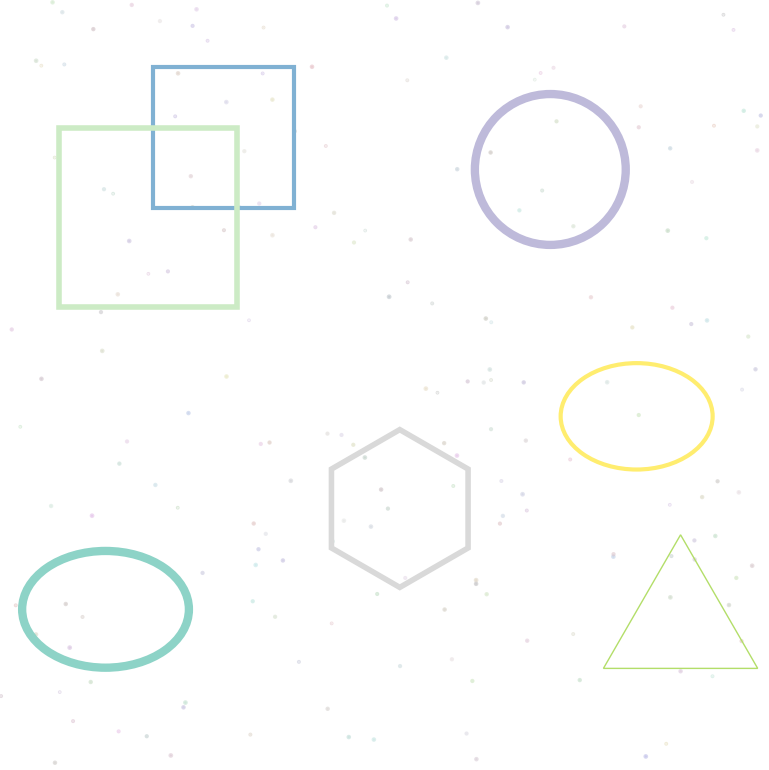[{"shape": "oval", "thickness": 3, "radius": 0.54, "center": [0.137, 0.209]}, {"shape": "circle", "thickness": 3, "radius": 0.49, "center": [0.715, 0.78]}, {"shape": "square", "thickness": 1.5, "radius": 0.46, "center": [0.291, 0.822]}, {"shape": "triangle", "thickness": 0.5, "radius": 0.58, "center": [0.884, 0.19]}, {"shape": "hexagon", "thickness": 2, "radius": 0.51, "center": [0.519, 0.34]}, {"shape": "square", "thickness": 2, "radius": 0.58, "center": [0.192, 0.717]}, {"shape": "oval", "thickness": 1.5, "radius": 0.49, "center": [0.827, 0.459]}]